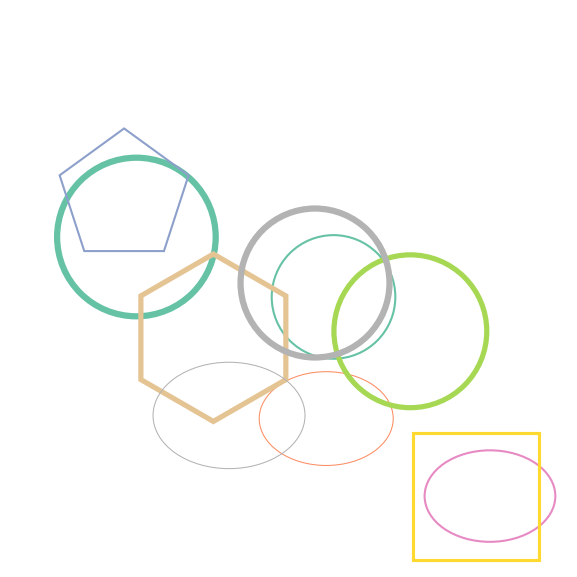[{"shape": "circle", "thickness": 3, "radius": 0.69, "center": [0.236, 0.589]}, {"shape": "circle", "thickness": 1, "radius": 0.54, "center": [0.578, 0.485]}, {"shape": "oval", "thickness": 0.5, "radius": 0.58, "center": [0.565, 0.274]}, {"shape": "pentagon", "thickness": 1, "radius": 0.59, "center": [0.215, 0.659]}, {"shape": "oval", "thickness": 1, "radius": 0.57, "center": [0.848, 0.14]}, {"shape": "circle", "thickness": 2.5, "radius": 0.66, "center": [0.711, 0.426]}, {"shape": "square", "thickness": 1.5, "radius": 0.55, "center": [0.824, 0.139]}, {"shape": "hexagon", "thickness": 2.5, "radius": 0.72, "center": [0.369, 0.414]}, {"shape": "circle", "thickness": 3, "radius": 0.64, "center": [0.545, 0.509]}, {"shape": "oval", "thickness": 0.5, "radius": 0.66, "center": [0.397, 0.28]}]